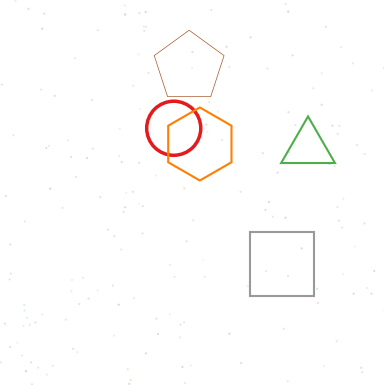[{"shape": "circle", "thickness": 2.5, "radius": 0.35, "center": [0.451, 0.667]}, {"shape": "triangle", "thickness": 1.5, "radius": 0.4, "center": [0.8, 0.617]}, {"shape": "hexagon", "thickness": 1.5, "radius": 0.47, "center": [0.519, 0.626]}, {"shape": "pentagon", "thickness": 0.5, "radius": 0.48, "center": [0.491, 0.826]}, {"shape": "square", "thickness": 1.5, "radius": 0.41, "center": [0.733, 0.313]}]